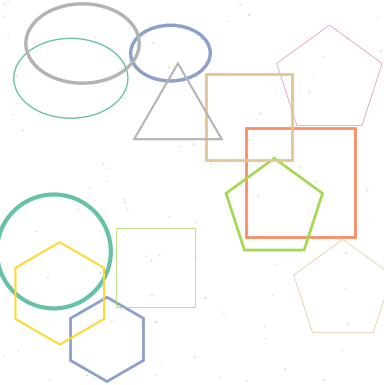[{"shape": "oval", "thickness": 1, "radius": 0.74, "center": [0.184, 0.797]}, {"shape": "circle", "thickness": 3, "radius": 0.74, "center": [0.14, 0.347]}, {"shape": "square", "thickness": 2, "radius": 0.71, "center": [0.78, 0.526]}, {"shape": "hexagon", "thickness": 2, "radius": 0.55, "center": [0.278, 0.118]}, {"shape": "oval", "thickness": 2.5, "radius": 0.52, "center": [0.443, 0.862]}, {"shape": "pentagon", "thickness": 0.5, "radius": 0.72, "center": [0.856, 0.791]}, {"shape": "square", "thickness": 0.5, "radius": 0.51, "center": [0.404, 0.306]}, {"shape": "pentagon", "thickness": 2, "radius": 0.66, "center": [0.712, 0.457]}, {"shape": "hexagon", "thickness": 1.5, "radius": 0.66, "center": [0.155, 0.238]}, {"shape": "square", "thickness": 2, "radius": 0.56, "center": [0.647, 0.696]}, {"shape": "pentagon", "thickness": 0.5, "radius": 0.67, "center": [0.89, 0.244]}, {"shape": "triangle", "thickness": 1.5, "radius": 0.66, "center": [0.462, 0.704]}, {"shape": "oval", "thickness": 2.5, "radius": 0.74, "center": [0.214, 0.887]}]